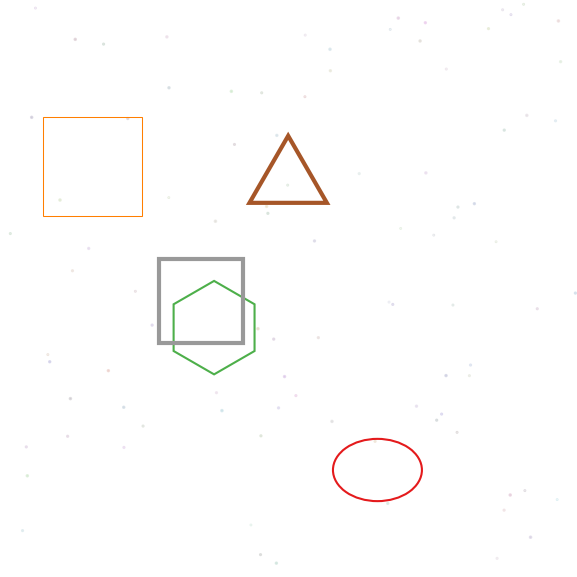[{"shape": "oval", "thickness": 1, "radius": 0.39, "center": [0.654, 0.185]}, {"shape": "hexagon", "thickness": 1, "radius": 0.4, "center": [0.371, 0.432]}, {"shape": "square", "thickness": 0.5, "radius": 0.43, "center": [0.161, 0.711]}, {"shape": "triangle", "thickness": 2, "radius": 0.39, "center": [0.499, 0.687]}, {"shape": "square", "thickness": 2, "radius": 0.36, "center": [0.348, 0.478]}]